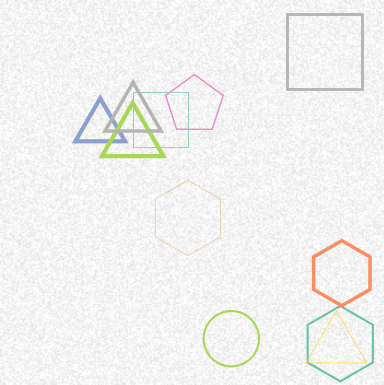[{"shape": "square", "thickness": 0.5, "radius": 0.36, "center": [0.418, 0.689]}, {"shape": "hexagon", "thickness": 1.5, "radius": 0.49, "center": [0.884, 0.107]}, {"shape": "hexagon", "thickness": 2.5, "radius": 0.42, "center": [0.888, 0.29]}, {"shape": "triangle", "thickness": 3, "radius": 0.37, "center": [0.26, 0.67]}, {"shape": "pentagon", "thickness": 1, "radius": 0.39, "center": [0.505, 0.728]}, {"shape": "triangle", "thickness": 3, "radius": 0.46, "center": [0.345, 0.641]}, {"shape": "circle", "thickness": 1.5, "radius": 0.36, "center": [0.601, 0.12]}, {"shape": "triangle", "thickness": 0.5, "radius": 0.45, "center": [0.874, 0.103]}, {"shape": "hexagon", "thickness": 0.5, "radius": 0.49, "center": [0.488, 0.434]}, {"shape": "square", "thickness": 2, "radius": 0.49, "center": [0.843, 0.866]}, {"shape": "triangle", "thickness": 2.5, "radius": 0.42, "center": [0.346, 0.702]}]